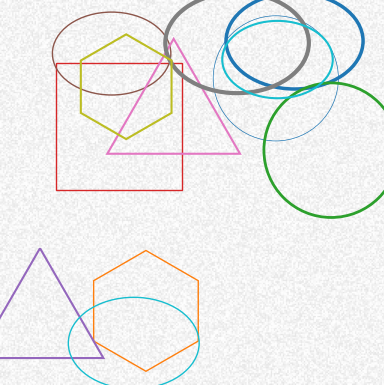[{"shape": "circle", "thickness": 0.5, "radius": 0.81, "center": [0.716, 0.796]}, {"shape": "oval", "thickness": 2.5, "radius": 0.89, "center": [0.765, 0.893]}, {"shape": "hexagon", "thickness": 1, "radius": 0.78, "center": [0.379, 0.193]}, {"shape": "circle", "thickness": 2, "radius": 0.87, "center": [0.86, 0.61]}, {"shape": "square", "thickness": 1, "radius": 0.82, "center": [0.308, 0.671]}, {"shape": "triangle", "thickness": 1.5, "radius": 0.95, "center": [0.104, 0.165]}, {"shape": "oval", "thickness": 1, "radius": 0.77, "center": [0.29, 0.861]}, {"shape": "triangle", "thickness": 1.5, "radius": 1.0, "center": [0.451, 0.7]}, {"shape": "oval", "thickness": 3, "radius": 0.93, "center": [0.616, 0.889]}, {"shape": "hexagon", "thickness": 1.5, "radius": 0.68, "center": [0.328, 0.775]}, {"shape": "oval", "thickness": 1.5, "radius": 0.72, "center": [0.721, 0.845]}, {"shape": "oval", "thickness": 1, "radius": 0.85, "center": [0.347, 0.109]}]